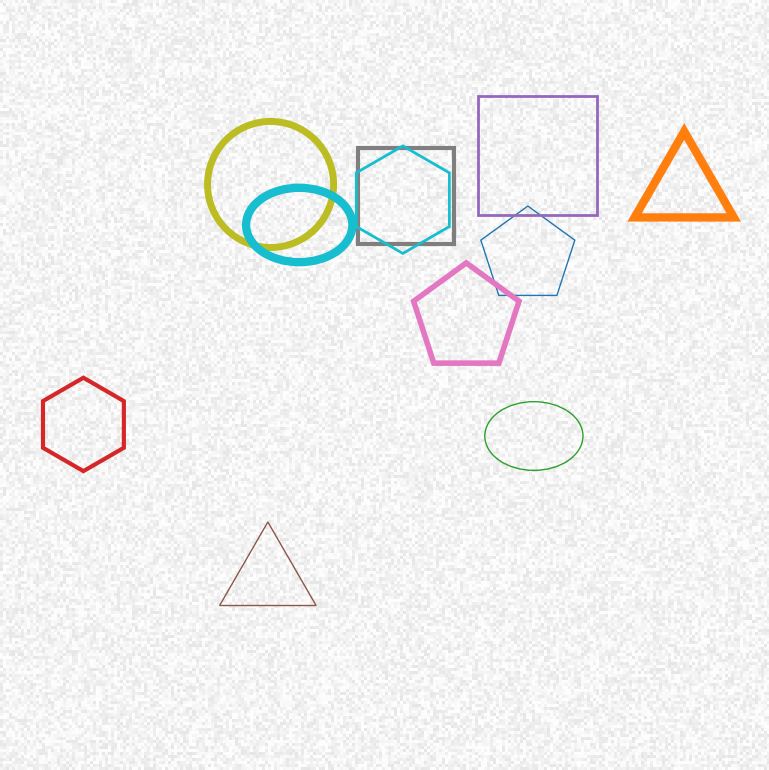[{"shape": "pentagon", "thickness": 0.5, "radius": 0.32, "center": [0.686, 0.668]}, {"shape": "triangle", "thickness": 3, "radius": 0.37, "center": [0.889, 0.755]}, {"shape": "oval", "thickness": 0.5, "radius": 0.32, "center": [0.693, 0.434]}, {"shape": "hexagon", "thickness": 1.5, "radius": 0.3, "center": [0.108, 0.449]}, {"shape": "square", "thickness": 1, "radius": 0.38, "center": [0.698, 0.798]}, {"shape": "triangle", "thickness": 0.5, "radius": 0.36, "center": [0.348, 0.25]}, {"shape": "pentagon", "thickness": 2, "radius": 0.36, "center": [0.606, 0.587]}, {"shape": "square", "thickness": 1.5, "radius": 0.31, "center": [0.527, 0.745]}, {"shape": "circle", "thickness": 2.5, "radius": 0.41, "center": [0.351, 0.76]}, {"shape": "hexagon", "thickness": 1, "radius": 0.35, "center": [0.523, 0.741]}, {"shape": "oval", "thickness": 3, "radius": 0.35, "center": [0.389, 0.708]}]